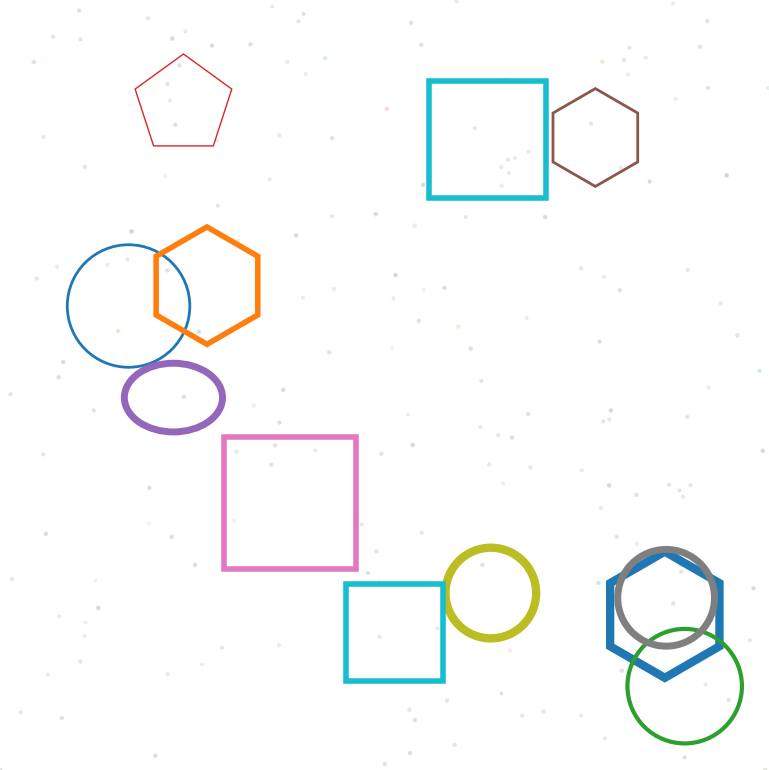[{"shape": "hexagon", "thickness": 3, "radius": 0.41, "center": [0.863, 0.202]}, {"shape": "circle", "thickness": 1, "radius": 0.4, "center": [0.167, 0.603]}, {"shape": "hexagon", "thickness": 2, "radius": 0.38, "center": [0.269, 0.629]}, {"shape": "circle", "thickness": 1.5, "radius": 0.37, "center": [0.889, 0.109]}, {"shape": "pentagon", "thickness": 0.5, "radius": 0.33, "center": [0.238, 0.864]}, {"shape": "oval", "thickness": 2.5, "radius": 0.32, "center": [0.225, 0.484]}, {"shape": "hexagon", "thickness": 1, "radius": 0.32, "center": [0.773, 0.821]}, {"shape": "square", "thickness": 2, "radius": 0.43, "center": [0.376, 0.346]}, {"shape": "circle", "thickness": 2.5, "radius": 0.31, "center": [0.865, 0.224]}, {"shape": "circle", "thickness": 3, "radius": 0.29, "center": [0.637, 0.23]}, {"shape": "square", "thickness": 2, "radius": 0.31, "center": [0.512, 0.178]}, {"shape": "square", "thickness": 2, "radius": 0.38, "center": [0.633, 0.819]}]